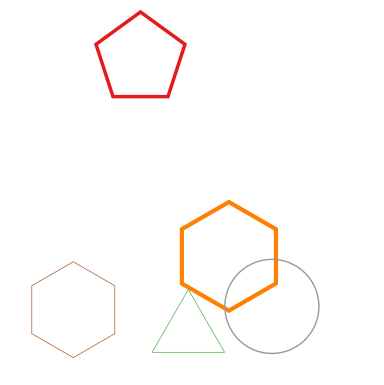[{"shape": "pentagon", "thickness": 2.5, "radius": 0.61, "center": [0.365, 0.847]}, {"shape": "triangle", "thickness": 0.5, "radius": 0.54, "center": [0.489, 0.139]}, {"shape": "hexagon", "thickness": 3, "radius": 0.71, "center": [0.595, 0.334]}, {"shape": "hexagon", "thickness": 0.5, "radius": 0.62, "center": [0.19, 0.196]}, {"shape": "circle", "thickness": 1, "radius": 0.61, "center": [0.706, 0.204]}]